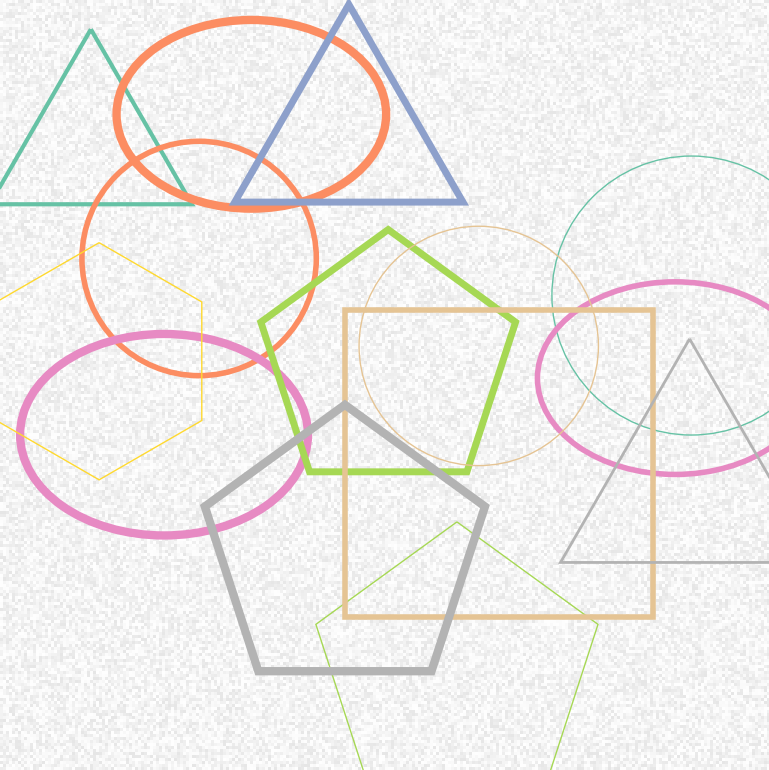[{"shape": "triangle", "thickness": 1.5, "radius": 0.76, "center": [0.118, 0.81]}, {"shape": "circle", "thickness": 0.5, "radius": 0.91, "center": [0.898, 0.616]}, {"shape": "circle", "thickness": 2, "radius": 0.76, "center": [0.259, 0.664]}, {"shape": "oval", "thickness": 3, "radius": 0.88, "center": [0.326, 0.852]}, {"shape": "triangle", "thickness": 2.5, "radius": 0.86, "center": [0.453, 0.823]}, {"shape": "oval", "thickness": 3, "radius": 0.93, "center": [0.213, 0.435]}, {"shape": "oval", "thickness": 2, "radius": 0.89, "center": [0.877, 0.509]}, {"shape": "pentagon", "thickness": 0.5, "radius": 0.96, "center": [0.593, 0.13]}, {"shape": "pentagon", "thickness": 2.5, "radius": 0.87, "center": [0.504, 0.528]}, {"shape": "hexagon", "thickness": 0.5, "radius": 0.77, "center": [0.129, 0.531]}, {"shape": "circle", "thickness": 0.5, "radius": 0.78, "center": [0.622, 0.551]}, {"shape": "square", "thickness": 2, "radius": 1.0, "center": [0.648, 0.398]}, {"shape": "pentagon", "thickness": 3, "radius": 0.96, "center": [0.448, 0.283]}, {"shape": "triangle", "thickness": 1, "radius": 0.97, "center": [0.896, 0.366]}]